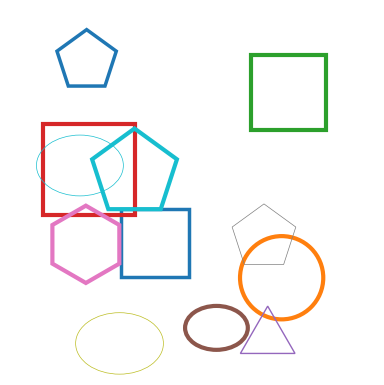[{"shape": "square", "thickness": 2.5, "radius": 0.44, "center": [0.403, 0.368]}, {"shape": "pentagon", "thickness": 2.5, "radius": 0.41, "center": [0.225, 0.842]}, {"shape": "circle", "thickness": 3, "radius": 0.54, "center": [0.732, 0.279]}, {"shape": "square", "thickness": 3, "radius": 0.49, "center": [0.75, 0.76]}, {"shape": "square", "thickness": 3, "radius": 0.59, "center": [0.231, 0.559]}, {"shape": "triangle", "thickness": 1, "radius": 0.41, "center": [0.695, 0.123]}, {"shape": "oval", "thickness": 3, "radius": 0.41, "center": [0.562, 0.148]}, {"shape": "hexagon", "thickness": 3, "radius": 0.5, "center": [0.223, 0.365]}, {"shape": "pentagon", "thickness": 0.5, "radius": 0.43, "center": [0.686, 0.383]}, {"shape": "oval", "thickness": 0.5, "radius": 0.57, "center": [0.31, 0.108]}, {"shape": "pentagon", "thickness": 3, "radius": 0.58, "center": [0.349, 0.55]}, {"shape": "oval", "thickness": 0.5, "radius": 0.56, "center": [0.208, 0.57]}]